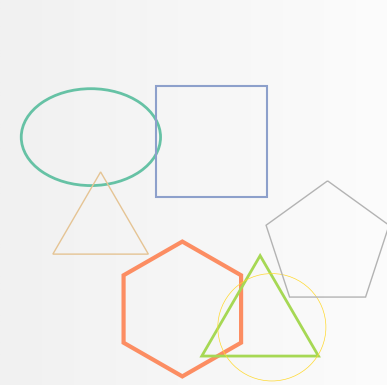[{"shape": "oval", "thickness": 2, "radius": 0.9, "center": [0.235, 0.644]}, {"shape": "hexagon", "thickness": 3, "radius": 0.88, "center": [0.471, 0.197]}, {"shape": "square", "thickness": 1.5, "radius": 0.71, "center": [0.545, 0.632]}, {"shape": "triangle", "thickness": 2, "radius": 0.87, "center": [0.671, 0.162]}, {"shape": "circle", "thickness": 0.5, "radius": 0.7, "center": [0.702, 0.15]}, {"shape": "triangle", "thickness": 1, "radius": 0.71, "center": [0.26, 0.411]}, {"shape": "pentagon", "thickness": 1, "radius": 0.83, "center": [0.845, 0.363]}]